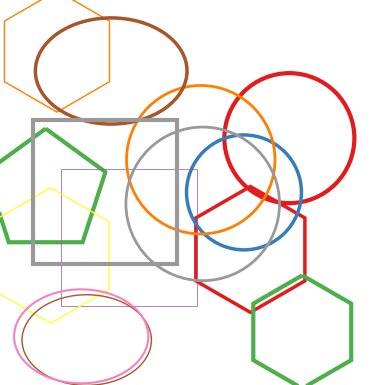[{"shape": "hexagon", "thickness": 2.5, "radius": 0.82, "center": [0.65, 0.352]}, {"shape": "circle", "thickness": 3, "radius": 0.84, "center": [0.752, 0.641]}, {"shape": "circle", "thickness": 2.5, "radius": 0.75, "center": [0.634, 0.5]}, {"shape": "pentagon", "thickness": 3, "radius": 0.82, "center": [0.119, 0.503]}, {"shape": "hexagon", "thickness": 3, "radius": 0.73, "center": [0.785, 0.138]}, {"shape": "square", "thickness": 0.5, "radius": 0.88, "center": [0.335, 0.383]}, {"shape": "circle", "thickness": 2, "radius": 0.96, "center": [0.521, 0.585]}, {"shape": "hexagon", "thickness": 1, "radius": 0.79, "center": [0.148, 0.866]}, {"shape": "hexagon", "thickness": 1, "radius": 0.88, "center": [0.131, 0.336]}, {"shape": "oval", "thickness": 1, "radius": 0.84, "center": [0.225, 0.117]}, {"shape": "oval", "thickness": 2.5, "radius": 0.98, "center": [0.289, 0.816]}, {"shape": "oval", "thickness": 1.5, "radius": 0.87, "center": [0.211, 0.126]}, {"shape": "circle", "thickness": 2, "radius": 1.0, "center": [0.527, 0.47]}, {"shape": "square", "thickness": 3, "radius": 0.94, "center": [0.273, 0.5]}]